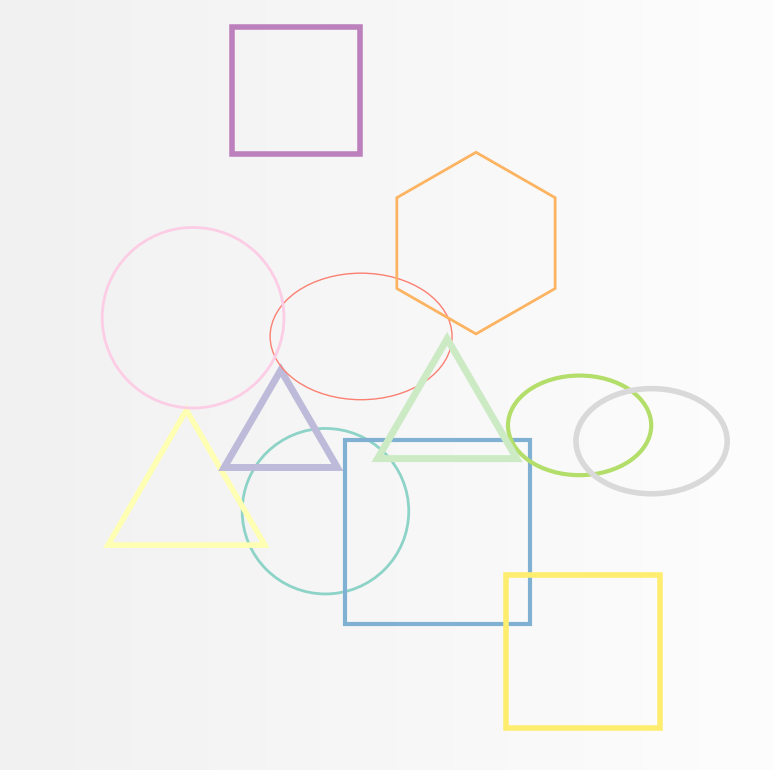[{"shape": "circle", "thickness": 1, "radius": 0.54, "center": [0.42, 0.336]}, {"shape": "triangle", "thickness": 2, "radius": 0.58, "center": [0.241, 0.351]}, {"shape": "triangle", "thickness": 2.5, "radius": 0.42, "center": [0.362, 0.435]}, {"shape": "oval", "thickness": 0.5, "radius": 0.59, "center": [0.466, 0.563]}, {"shape": "square", "thickness": 1.5, "radius": 0.6, "center": [0.565, 0.309]}, {"shape": "hexagon", "thickness": 1, "radius": 0.59, "center": [0.614, 0.684]}, {"shape": "oval", "thickness": 1.5, "radius": 0.46, "center": [0.748, 0.448]}, {"shape": "circle", "thickness": 1, "radius": 0.59, "center": [0.249, 0.587]}, {"shape": "oval", "thickness": 2, "radius": 0.49, "center": [0.841, 0.427]}, {"shape": "square", "thickness": 2, "radius": 0.41, "center": [0.382, 0.883]}, {"shape": "triangle", "thickness": 2.5, "radius": 0.52, "center": [0.577, 0.456]}, {"shape": "square", "thickness": 2, "radius": 0.5, "center": [0.752, 0.154]}]